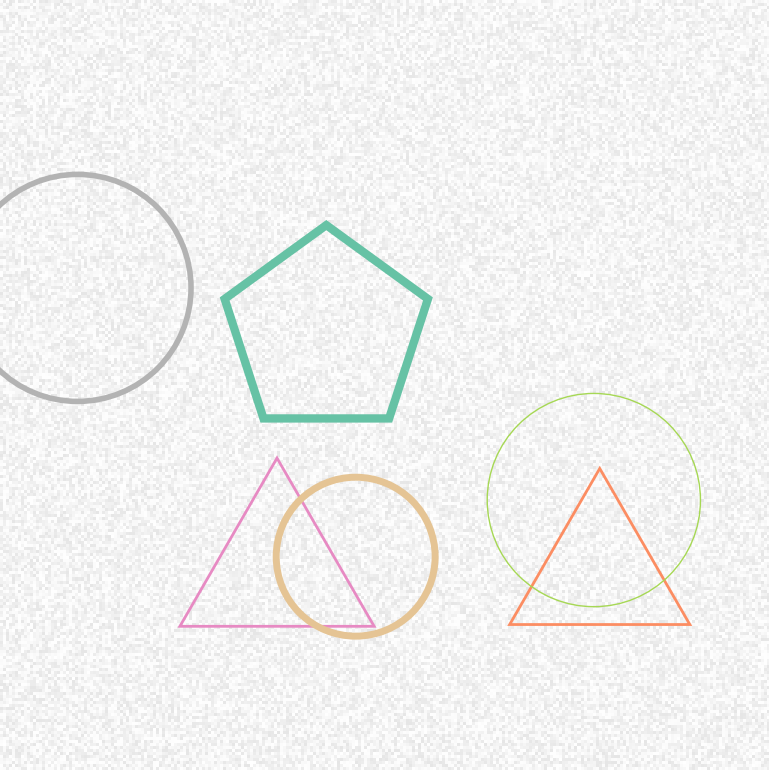[{"shape": "pentagon", "thickness": 3, "radius": 0.69, "center": [0.424, 0.569]}, {"shape": "triangle", "thickness": 1, "radius": 0.68, "center": [0.779, 0.256]}, {"shape": "triangle", "thickness": 1, "radius": 0.73, "center": [0.36, 0.259]}, {"shape": "circle", "thickness": 0.5, "radius": 0.69, "center": [0.771, 0.351]}, {"shape": "circle", "thickness": 2.5, "radius": 0.52, "center": [0.462, 0.277]}, {"shape": "circle", "thickness": 2, "radius": 0.74, "center": [0.101, 0.626]}]